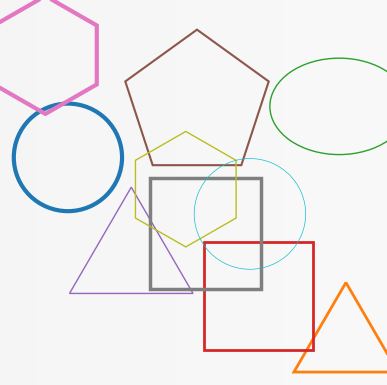[{"shape": "circle", "thickness": 3, "radius": 0.7, "center": [0.175, 0.591]}, {"shape": "triangle", "thickness": 2, "radius": 0.78, "center": [0.893, 0.111]}, {"shape": "oval", "thickness": 1, "radius": 0.89, "center": [0.875, 0.724]}, {"shape": "square", "thickness": 2, "radius": 0.7, "center": [0.667, 0.231]}, {"shape": "triangle", "thickness": 1, "radius": 0.92, "center": [0.339, 0.33]}, {"shape": "pentagon", "thickness": 1.5, "radius": 0.97, "center": [0.508, 0.728]}, {"shape": "hexagon", "thickness": 3, "radius": 0.77, "center": [0.117, 0.857]}, {"shape": "square", "thickness": 2.5, "radius": 0.72, "center": [0.53, 0.393]}, {"shape": "hexagon", "thickness": 1, "radius": 0.75, "center": [0.479, 0.509]}, {"shape": "circle", "thickness": 0.5, "radius": 0.72, "center": [0.645, 0.444]}]